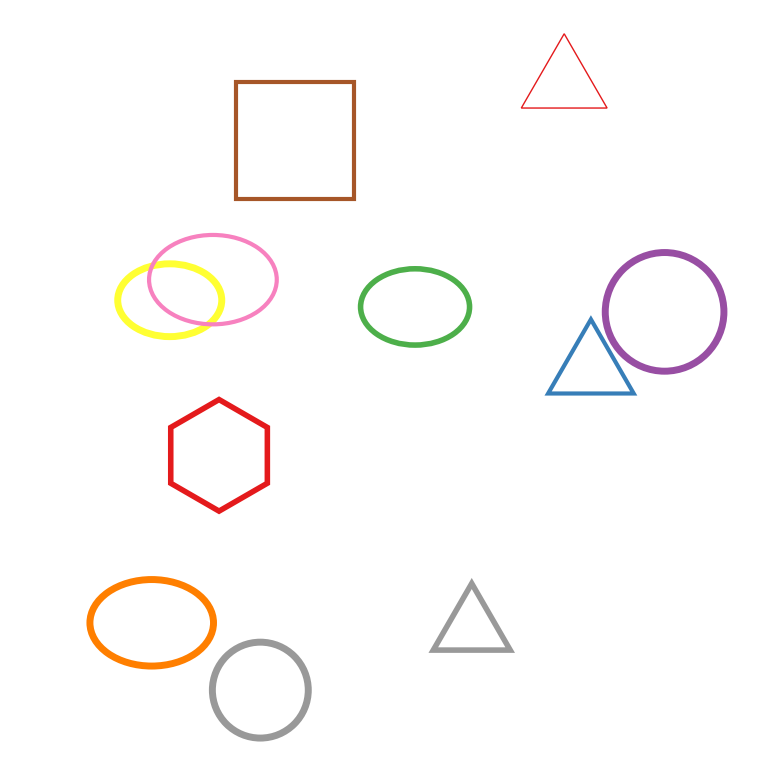[{"shape": "hexagon", "thickness": 2, "radius": 0.36, "center": [0.284, 0.409]}, {"shape": "triangle", "thickness": 0.5, "radius": 0.32, "center": [0.733, 0.892]}, {"shape": "triangle", "thickness": 1.5, "radius": 0.32, "center": [0.767, 0.521]}, {"shape": "oval", "thickness": 2, "radius": 0.35, "center": [0.539, 0.601]}, {"shape": "circle", "thickness": 2.5, "radius": 0.39, "center": [0.863, 0.595]}, {"shape": "oval", "thickness": 2.5, "radius": 0.4, "center": [0.197, 0.191]}, {"shape": "oval", "thickness": 2.5, "radius": 0.34, "center": [0.22, 0.61]}, {"shape": "square", "thickness": 1.5, "radius": 0.38, "center": [0.383, 0.818]}, {"shape": "oval", "thickness": 1.5, "radius": 0.41, "center": [0.277, 0.637]}, {"shape": "triangle", "thickness": 2, "radius": 0.29, "center": [0.613, 0.185]}, {"shape": "circle", "thickness": 2.5, "radius": 0.31, "center": [0.338, 0.104]}]